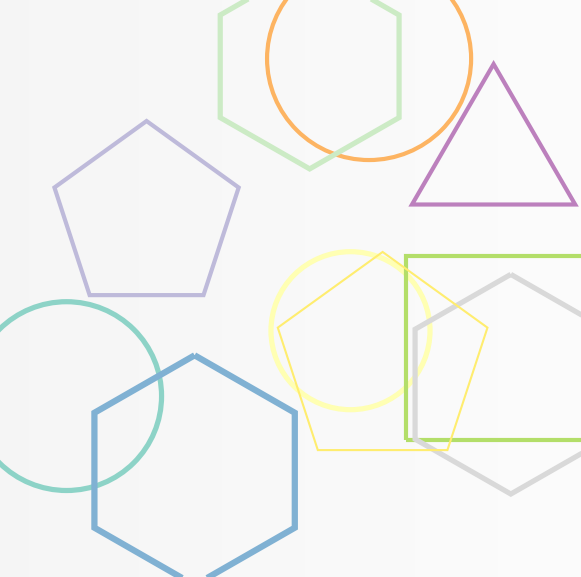[{"shape": "circle", "thickness": 2.5, "radius": 0.82, "center": [0.114, 0.313]}, {"shape": "circle", "thickness": 2.5, "radius": 0.68, "center": [0.603, 0.427]}, {"shape": "pentagon", "thickness": 2, "radius": 0.83, "center": [0.252, 0.623]}, {"shape": "hexagon", "thickness": 3, "radius": 1.0, "center": [0.335, 0.185]}, {"shape": "circle", "thickness": 2, "radius": 0.88, "center": [0.635, 0.898]}, {"shape": "square", "thickness": 2, "radius": 0.79, "center": [0.858, 0.396]}, {"shape": "hexagon", "thickness": 2.5, "radius": 0.95, "center": [0.879, 0.334]}, {"shape": "triangle", "thickness": 2, "radius": 0.81, "center": [0.849, 0.726]}, {"shape": "hexagon", "thickness": 2.5, "radius": 0.89, "center": [0.533, 0.884]}, {"shape": "pentagon", "thickness": 1, "radius": 0.95, "center": [0.658, 0.373]}]